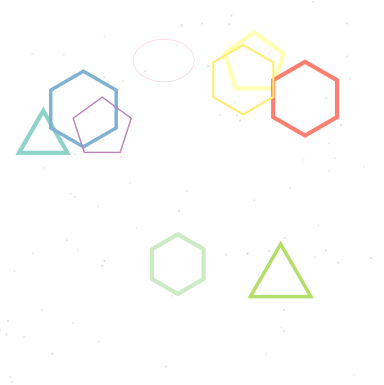[{"shape": "triangle", "thickness": 3, "radius": 0.36, "center": [0.112, 0.639]}, {"shape": "pentagon", "thickness": 3, "radius": 0.4, "center": [0.66, 0.836]}, {"shape": "hexagon", "thickness": 3, "radius": 0.48, "center": [0.792, 0.744]}, {"shape": "hexagon", "thickness": 2.5, "radius": 0.49, "center": [0.217, 0.717]}, {"shape": "triangle", "thickness": 2.5, "radius": 0.45, "center": [0.729, 0.275]}, {"shape": "oval", "thickness": 0.5, "radius": 0.4, "center": [0.425, 0.843]}, {"shape": "pentagon", "thickness": 1, "radius": 0.4, "center": [0.266, 0.668]}, {"shape": "hexagon", "thickness": 3, "radius": 0.39, "center": [0.462, 0.314]}, {"shape": "hexagon", "thickness": 1.5, "radius": 0.45, "center": [0.632, 0.793]}]